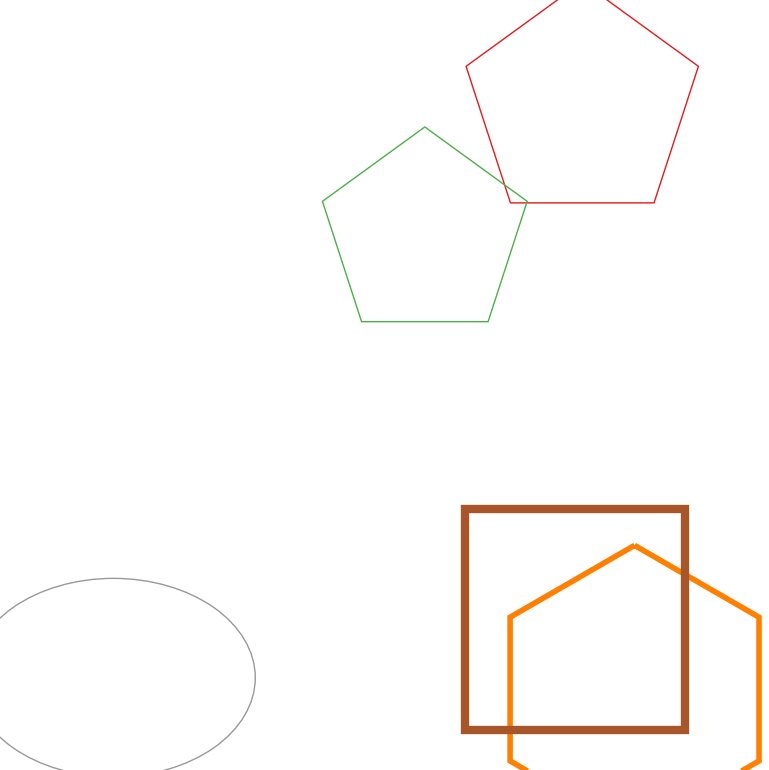[{"shape": "pentagon", "thickness": 0.5, "radius": 0.79, "center": [0.756, 0.865]}, {"shape": "pentagon", "thickness": 0.5, "radius": 0.7, "center": [0.552, 0.695]}, {"shape": "hexagon", "thickness": 2, "radius": 0.93, "center": [0.824, 0.105]}, {"shape": "square", "thickness": 3, "radius": 0.72, "center": [0.747, 0.196]}, {"shape": "oval", "thickness": 0.5, "radius": 0.92, "center": [0.147, 0.12]}]